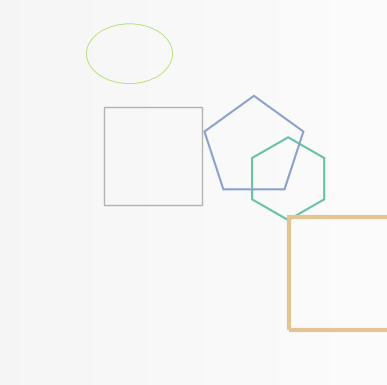[{"shape": "hexagon", "thickness": 1.5, "radius": 0.54, "center": [0.744, 0.536]}, {"shape": "pentagon", "thickness": 1.5, "radius": 0.67, "center": [0.655, 0.617]}, {"shape": "oval", "thickness": 0.5, "radius": 0.55, "center": [0.334, 0.86]}, {"shape": "square", "thickness": 3, "radius": 0.73, "center": [0.891, 0.289]}, {"shape": "square", "thickness": 1, "radius": 0.63, "center": [0.396, 0.595]}]